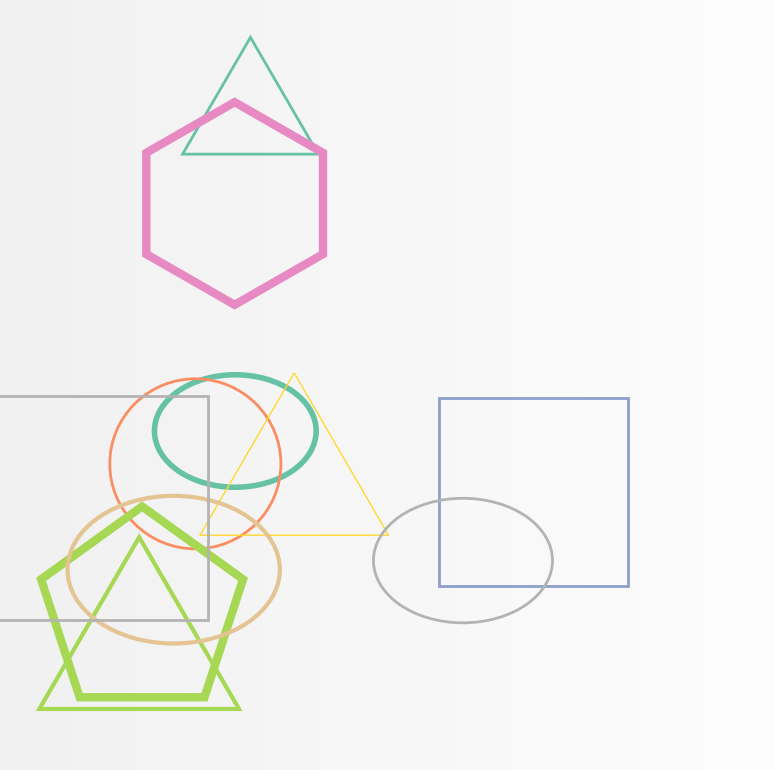[{"shape": "triangle", "thickness": 1, "radius": 0.51, "center": [0.323, 0.85]}, {"shape": "oval", "thickness": 2, "radius": 0.52, "center": [0.304, 0.44]}, {"shape": "circle", "thickness": 1, "radius": 0.55, "center": [0.252, 0.398]}, {"shape": "square", "thickness": 1, "radius": 0.61, "center": [0.689, 0.361]}, {"shape": "hexagon", "thickness": 3, "radius": 0.66, "center": [0.303, 0.736]}, {"shape": "pentagon", "thickness": 3, "radius": 0.68, "center": [0.183, 0.205]}, {"shape": "triangle", "thickness": 1.5, "radius": 0.74, "center": [0.18, 0.154]}, {"shape": "triangle", "thickness": 0.5, "radius": 0.7, "center": [0.38, 0.375]}, {"shape": "oval", "thickness": 1.5, "radius": 0.68, "center": [0.224, 0.26]}, {"shape": "oval", "thickness": 1, "radius": 0.58, "center": [0.597, 0.272]}, {"shape": "square", "thickness": 1, "radius": 0.73, "center": [0.123, 0.34]}]